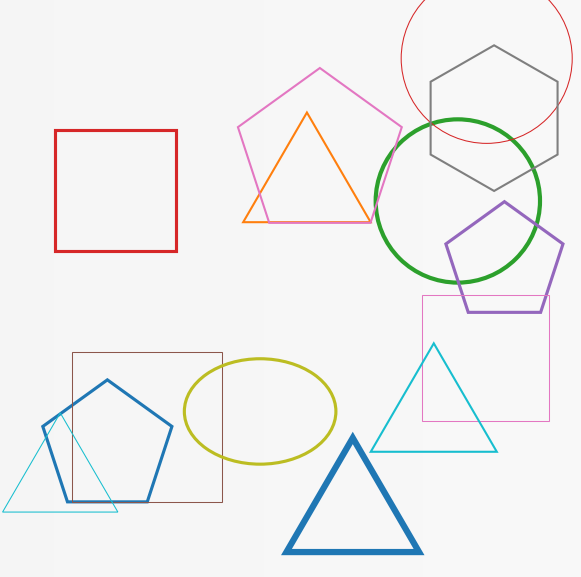[{"shape": "triangle", "thickness": 3, "radius": 0.66, "center": [0.607, 0.109]}, {"shape": "pentagon", "thickness": 1.5, "radius": 0.58, "center": [0.185, 0.225]}, {"shape": "triangle", "thickness": 1, "radius": 0.63, "center": [0.528, 0.678]}, {"shape": "circle", "thickness": 2, "radius": 0.71, "center": [0.788, 0.651]}, {"shape": "square", "thickness": 1.5, "radius": 0.52, "center": [0.198, 0.67]}, {"shape": "circle", "thickness": 0.5, "radius": 0.74, "center": [0.837, 0.898]}, {"shape": "pentagon", "thickness": 1.5, "radius": 0.53, "center": [0.868, 0.544]}, {"shape": "square", "thickness": 0.5, "radius": 0.65, "center": [0.253, 0.26]}, {"shape": "square", "thickness": 0.5, "radius": 0.55, "center": [0.835, 0.379]}, {"shape": "pentagon", "thickness": 1, "radius": 0.74, "center": [0.55, 0.733]}, {"shape": "hexagon", "thickness": 1, "radius": 0.63, "center": [0.85, 0.795]}, {"shape": "oval", "thickness": 1.5, "radius": 0.65, "center": [0.448, 0.287]}, {"shape": "triangle", "thickness": 1, "radius": 0.63, "center": [0.746, 0.279]}, {"shape": "triangle", "thickness": 0.5, "radius": 0.57, "center": [0.104, 0.17]}]